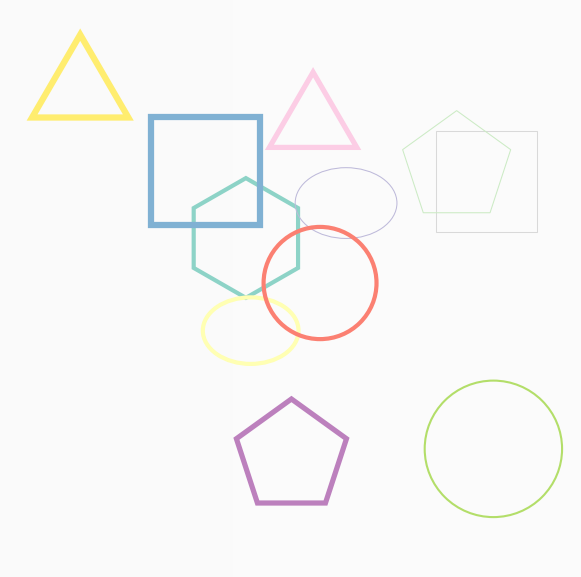[{"shape": "hexagon", "thickness": 2, "radius": 0.52, "center": [0.423, 0.587]}, {"shape": "oval", "thickness": 2, "radius": 0.41, "center": [0.431, 0.427]}, {"shape": "oval", "thickness": 0.5, "radius": 0.44, "center": [0.595, 0.648]}, {"shape": "circle", "thickness": 2, "radius": 0.49, "center": [0.551, 0.509]}, {"shape": "square", "thickness": 3, "radius": 0.47, "center": [0.353, 0.703]}, {"shape": "circle", "thickness": 1, "radius": 0.59, "center": [0.849, 0.222]}, {"shape": "triangle", "thickness": 2.5, "radius": 0.43, "center": [0.539, 0.787]}, {"shape": "square", "thickness": 0.5, "radius": 0.44, "center": [0.837, 0.684]}, {"shape": "pentagon", "thickness": 2.5, "radius": 0.5, "center": [0.501, 0.209]}, {"shape": "pentagon", "thickness": 0.5, "radius": 0.49, "center": [0.786, 0.71]}, {"shape": "triangle", "thickness": 3, "radius": 0.48, "center": [0.138, 0.843]}]